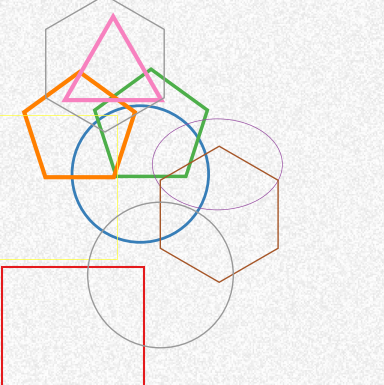[{"shape": "square", "thickness": 1.5, "radius": 0.92, "center": [0.189, 0.122]}, {"shape": "circle", "thickness": 2, "radius": 0.89, "center": [0.364, 0.548]}, {"shape": "pentagon", "thickness": 2.5, "radius": 0.77, "center": [0.392, 0.666]}, {"shape": "oval", "thickness": 0.5, "radius": 0.84, "center": [0.565, 0.573]}, {"shape": "pentagon", "thickness": 3, "radius": 0.76, "center": [0.207, 0.662]}, {"shape": "square", "thickness": 0.5, "radius": 0.94, "center": [0.116, 0.514]}, {"shape": "hexagon", "thickness": 1, "radius": 0.88, "center": [0.569, 0.443]}, {"shape": "triangle", "thickness": 3, "radius": 0.72, "center": [0.294, 0.812]}, {"shape": "hexagon", "thickness": 1, "radius": 0.89, "center": [0.273, 0.835]}, {"shape": "circle", "thickness": 1, "radius": 0.95, "center": [0.417, 0.286]}]